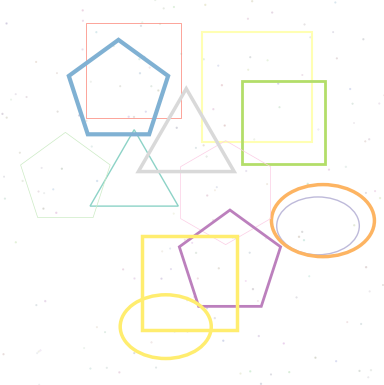[{"shape": "triangle", "thickness": 1, "radius": 0.66, "center": [0.349, 0.531]}, {"shape": "square", "thickness": 1.5, "radius": 0.72, "center": [0.667, 0.775]}, {"shape": "oval", "thickness": 1, "radius": 0.54, "center": [0.826, 0.413]}, {"shape": "square", "thickness": 0.5, "radius": 0.62, "center": [0.348, 0.817]}, {"shape": "pentagon", "thickness": 3, "radius": 0.68, "center": [0.308, 0.761]}, {"shape": "oval", "thickness": 2.5, "radius": 0.67, "center": [0.839, 0.427]}, {"shape": "square", "thickness": 2, "radius": 0.54, "center": [0.736, 0.681]}, {"shape": "hexagon", "thickness": 0.5, "radius": 0.67, "center": [0.586, 0.5]}, {"shape": "triangle", "thickness": 2.5, "radius": 0.72, "center": [0.484, 0.626]}, {"shape": "pentagon", "thickness": 2, "radius": 0.69, "center": [0.597, 0.316]}, {"shape": "pentagon", "thickness": 0.5, "radius": 0.61, "center": [0.17, 0.534]}, {"shape": "square", "thickness": 2.5, "radius": 0.61, "center": [0.493, 0.264]}, {"shape": "oval", "thickness": 2.5, "radius": 0.59, "center": [0.43, 0.152]}]